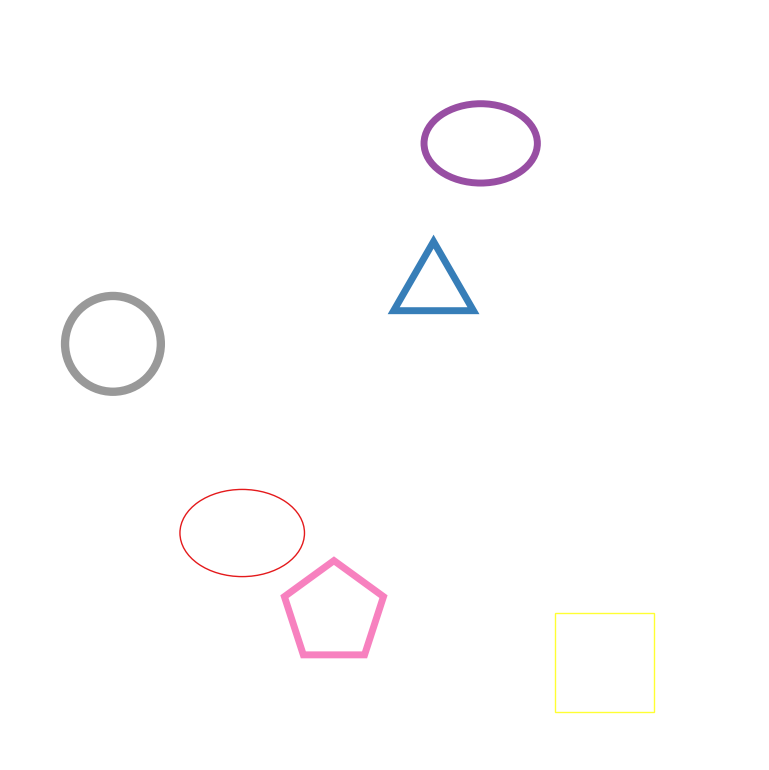[{"shape": "oval", "thickness": 0.5, "radius": 0.4, "center": [0.315, 0.308]}, {"shape": "triangle", "thickness": 2.5, "radius": 0.3, "center": [0.563, 0.626]}, {"shape": "oval", "thickness": 2.5, "radius": 0.37, "center": [0.624, 0.814]}, {"shape": "square", "thickness": 0.5, "radius": 0.32, "center": [0.786, 0.14]}, {"shape": "pentagon", "thickness": 2.5, "radius": 0.34, "center": [0.434, 0.204]}, {"shape": "circle", "thickness": 3, "radius": 0.31, "center": [0.147, 0.553]}]